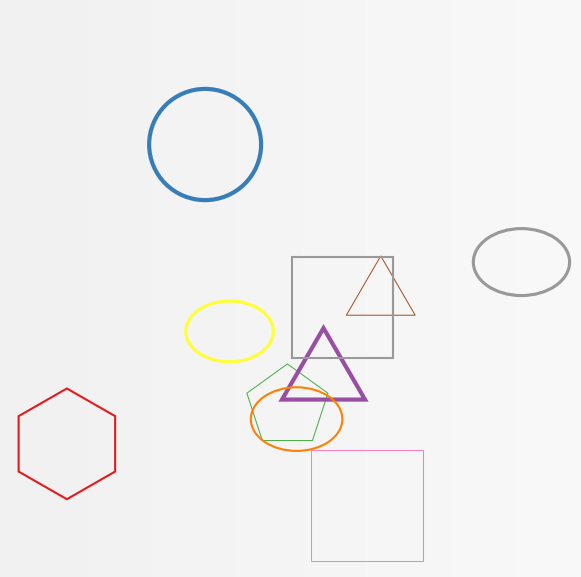[{"shape": "hexagon", "thickness": 1, "radius": 0.48, "center": [0.115, 0.231]}, {"shape": "circle", "thickness": 2, "radius": 0.48, "center": [0.353, 0.749]}, {"shape": "pentagon", "thickness": 0.5, "radius": 0.37, "center": [0.494, 0.296]}, {"shape": "triangle", "thickness": 2, "radius": 0.41, "center": [0.557, 0.348]}, {"shape": "oval", "thickness": 1, "radius": 0.39, "center": [0.51, 0.273]}, {"shape": "oval", "thickness": 1.5, "radius": 0.38, "center": [0.395, 0.425]}, {"shape": "triangle", "thickness": 0.5, "radius": 0.34, "center": [0.655, 0.487]}, {"shape": "square", "thickness": 0.5, "radius": 0.48, "center": [0.631, 0.123]}, {"shape": "square", "thickness": 1, "radius": 0.44, "center": [0.589, 0.467]}, {"shape": "oval", "thickness": 1.5, "radius": 0.41, "center": [0.897, 0.545]}]